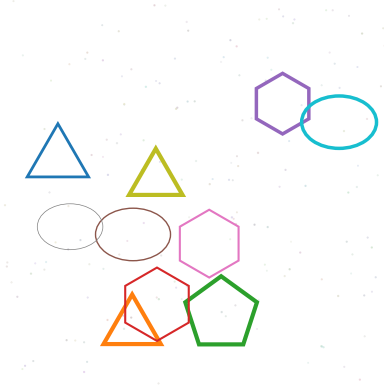[{"shape": "triangle", "thickness": 2, "radius": 0.46, "center": [0.15, 0.587]}, {"shape": "triangle", "thickness": 3, "radius": 0.43, "center": [0.343, 0.149]}, {"shape": "pentagon", "thickness": 3, "radius": 0.49, "center": [0.574, 0.185]}, {"shape": "hexagon", "thickness": 1.5, "radius": 0.48, "center": [0.408, 0.21]}, {"shape": "hexagon", "thickness": 2.5, "radius": 0.39, "center": [0.734, 0.731]}, {"shape": "oval", "thickness": 1, "radius": 0.49, "center": [0.346, 0.391]}, {"shape": "hexagon", "thickness": 1.5, "radius": 0.44, "center": [0.543, 0.367]}, {"shape": "oval", "thickness": 0.5, "radius": 0.43, "center": [0.182, 0.411]}, {"shape": "triangle", "thickness": 3, "radius": 0.4, "center": [0.405, 0.534]}, {"shape": "oval", "thickness": 2.5, "radius": 0.49, "center": [0.881, 0.683]}]